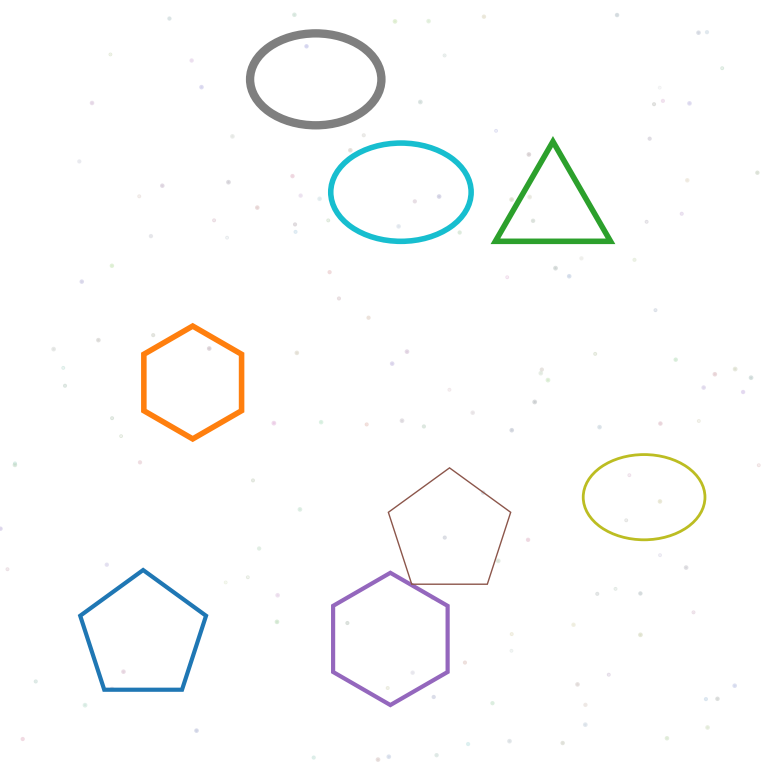[{"shape": "pentagon", "thickness": 1.5, "radius": 0.43, "center": [0.186, 0.174]}, {"shape": "hexagon", "thickness": 2, "radius": 0.37, "center": [0.25, 0.503]}, {"shape": "triangle", "thickness": 2, "radius": 0.43, "center": [0.718, 0.73]}, {"shape": "hexagon", "thickness": 1.5, "radius": 0.43, "center": [0.507, 0.17]}, {"shape": "pentagon", "thickness": 0.5, "radius": 0.42, "center": [0.584, 0.309]}, {"shape": "oval", "thickness": 3, "radius": 0.43, "center": [0.41, 0.897]}, {"shape": "oval", "thickness": 1, "radius": 0.4, "center": [0.836, 0.354]}, {"shape": "oval", "thickness": 2, "radius": 0.46, "center": [0.521, 0.75]}]